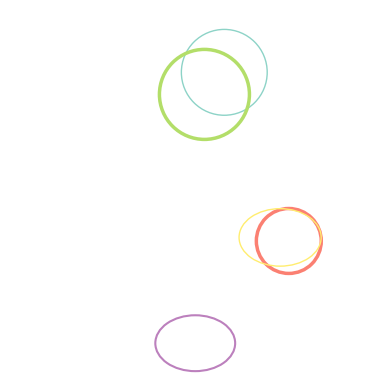[{"shape": "circle", "thickness": 1, "radius": 0.56, "center": [0.583, 0.812]}, {"shape": "circle", "thickness": 2.5, "radius": 0.42, "center": [0.75, 0.374]}, {"shape": "circle", "thickness": 2.5, "radius": 0.58, "center": [0.531, 0.755]}, {"shape": "oval", "thickness": 1.5, "radius": 0.52, "center": [0.507, 0.109]}, {"shape": "oval", "thickness": 1, "radius": 0.53, "center": [0.728, 0.383]}]